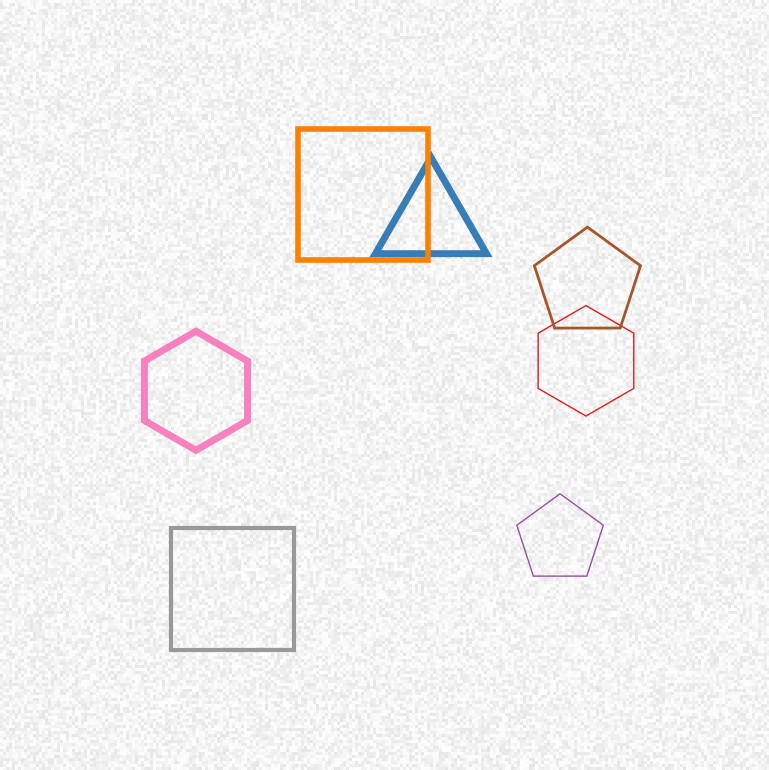[{"shape": "hexagon", "thickness": 0.5, "radius": 0.36, "center": [0.761, 0.531]}, {"shape": "triangle", "thickness": 2.5, "radius": 0.42, "center": [0.56, 0.712]}, {"shape": "pentagon", "thickness": 0.5, "radius": 0.3, "center": [0.727, 0.3]}, {"shape": "square", "thickness": 2, "radius": 0.42, "center": [0.471, 0.747]}, {"shape": "pentagon", "thickness": 1, "radius": 0.36, "center": [0.763, 0.633]}, {"shape": "hexagon", "thickness": 2.5, "radius": 0.39, "center": [0.255, 0.492]}, {"shape": "square", "thickness": 1.5, "radius": 0.4, "center": [0.302, 0.235]}]